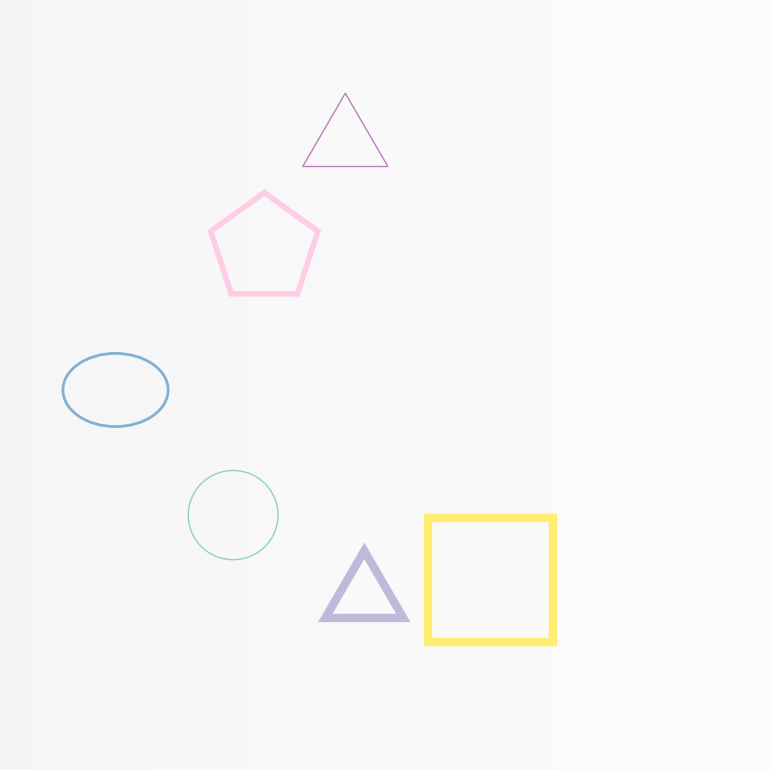[{"shape": "circle", "thickness": 0.5, "radius": 0.29, "center": [0.301, 0.331]}, {"shape": "triangle", "thickness": 3, "radius": 0.29, "center": [0.47, 0.227]}, {"shape": "oval", "thickness": 1, "radius": 0.34, "center": [0.149, 0.494]}, {"shape": "pentagon", "thickness": 2, "radius": 0.36, "center": [0.341, 0.677]}, {"shape": "triangle", "thickness": 0.5, "radius": 0.32, "center": [0.446, 0.815]}, {"shape": "square", "thickness": 3, "radius": 0.4, "center": [0.633, 0.246]}]